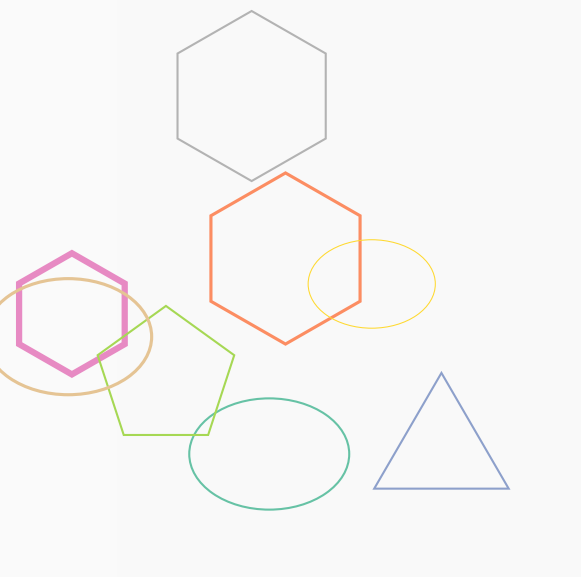[{"shape": "oval", "thickness": 1, "radius": 0.69, "center": [0.463, 0.213]}, {"shape": "hexagon", "thickness": 1.5, "radius": 0.74, "center": [0.491, 0.551]}, {"shape": "triangle", "thickness": 1, "radius": 0.67, "center": [0.759, 0.22]}, {"shape": "hexagon", "thickness": 3, "radius": 0.52, "center": [0.124, 0.456]}, {"shape": "pentagon", "thickness": 1, "radius": 0.62, "center": [0.285, 0.346]}, {"shape": "oval", "thickness": 0.5, "radius": 0.55, "center": [0.64, 0.507]}, {"shape": "oval", "thickness": 1.5, "radius": 0.72, "center": [0.117, 0.416]}, {"shape": "hexagon", "thickness": 1, "radius": 0.74, "center": [0.433, 0.833]}]